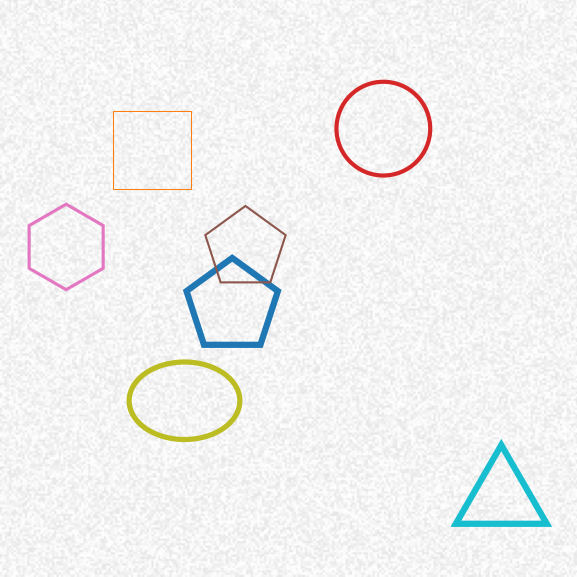[{"shape": "pentagon", "thickness": 3, "radius": 0.42, "center": [0.402, 0.469]}, {"shape": "square", "thickness": 0.5, "radius": 0.34, "center": [0.263, 0.74]}, {"shape": "circle", "thickness": 2, "radius": 0.41, "center": [0.664, 0.776]}, {"shape": "pentagon", "thickness": 1, "radius": 0.37, "center": [0.425, 0.569]}, {"shape": "hexagon", "thickness": 1.5, "radius": 0.37, "center": [0.115, 0.572]}, {"shape": "oval", "thickness": 2.5, "radius": 0.48, "center": [0.319, 0.305]}, {"shape": "triangle", "thickness": 3, "radius": 0.45, "center": [0.868, 0.138]}]